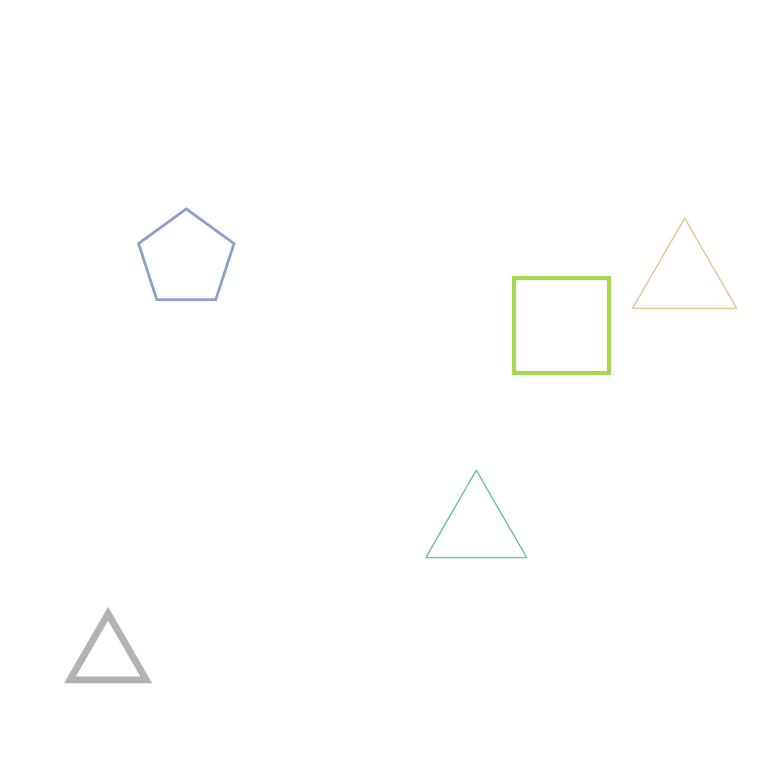[{"shape": "triangle", "thickness": 0.5, "radius": 0.38, "center": [0.619, 0.314]}, {"shape": "pentagon", "thickness": 1, "radius": 0.33, "center": [0.242, 0.664]}, {"shape": "square", "thickness": 1.5, "radius": 0.31, "center": [0.729, 0.577]}, {"shape": "triangle", "thickness": 0.5, "radius": 0.39, "center": [0.889, 0.639]}, {"shape": "triangle", "thickness": 2.5, "radius": 0.29, "center": [0.14, 0.146]}]